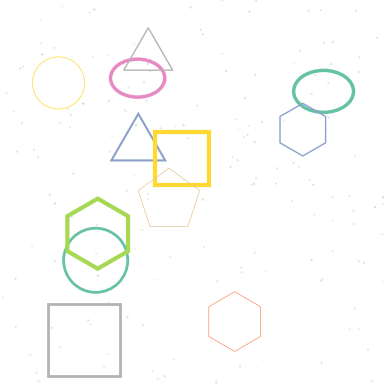[{"shape": "oval", "thickness": 2.5, "radius": 0.39, "center": [0.84, 0.763]}, {"shape": "circle", "thickness": 2, "radius": 0.42, "center": [0.249, 0.324]}, {"shape": "hexagon", "thickness": 0.5, "radius": 0.39, "center": [0.609, 0.165]}, {"shape": "triangle", "thickness": 1.5, "radius": 0.4, "center": [0.359, 0.624]}, {"shape": "hexagon", "thickness": 1, "radius": 0.34, "center": [0.787, 0.663]}, {"shape": "oval", "thickness": 2.5, "radius": 0.35, "center": [0.357, 0.797]}, {"shape": "hexagon", "thickness": 3, "radius": 0.45, "center": [0.254, 0.393]}, {"shape": "circle", "thickness": 0.5, "radius": 0.34, "center": [0.152, 0.785]}, {"shape": "square", "thickness": 3, "radius": 0.35, "center": [0.472, 0.588]}, {"shape": "pentagon", "thickness": 0.5, "radius": 0.42, "center": [0.439, 0.479]}, {"shape": "square", "thickness": 2, "radius": 0.47, "center": [0.218, 0.117]}, {"shape": "triangle", "thickness": 1, "radius": 0.37, "center": [0.385, 0.854]}]